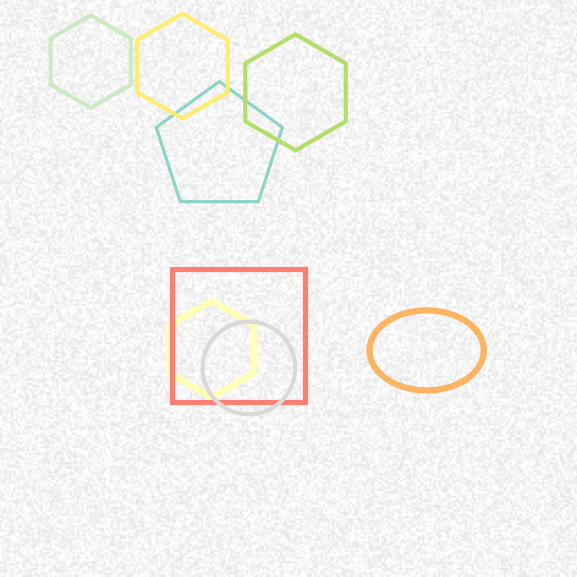[{"shape": "pentagon", "thickness": 1.5, "radius": 0.57, "center": [0.38, 0.743]}, {"shape": "hexagon", "thickness": 3, "radius": 0.42, "center": [0.367, 0.395]}, {"shape": "square", "thickness": 2.5, "radius": 0.58, "center": [0.413, 0.418]}, {"shape": "oval", "thickness": 3, "radius": 0.49, "center": [0.739, 0.392]}, {"shape": "hexagon", "thickness": 2, "radius": 0.5, "center": [0.512, 0.839]}, {"shape": "circle", "thickness": 2, "radius": 0.4, "center": [0.431, 0.362]}, {"shape": "hexagon", "thickness": 2, "radius": 0.4, "center": [0.157, 0.893]}, {"shape": "hexagon", "thickness": 2, "radius": 0.45, "center": [0.316, 0.885]}]